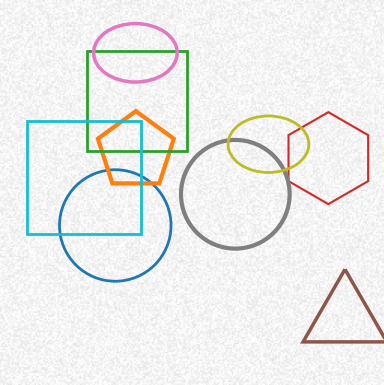[{"shape": "circle", "thickness": 2, "radius": 0.72, "center": [0.299, 0.414]}, {"shape": "pentagon", "thickness": 3, "radius": 0.52, "center": [0.353, 0.608]}, {"shape": "square", "thickness": 2, "radius": 0.66, "center": [0.356, 0.738]}, {"shape": "hexagon", "thickness": 1.5, "radius": 0.6, "center": [0.853, 0.589]}, {"shape": "triangle", "thickness": 2.5, "radius": 0.63, "center": [0.896, 0.175]}, {"shape": "oval", "thickness": 2.5, "radius": 0.54, "center": [0.352, 0.863]}, {"shape": "circle", "thickness": 3, "radius": 0.71, "center": [0.611, 0.495]}, {"shape": "oval", "thickness": 2, "radius": 0.52, "center": [0.697, 0.625]}, {"shape": "square", "thickness": 2, "radius": 0.73, "center": [0.218, 0.54]}]